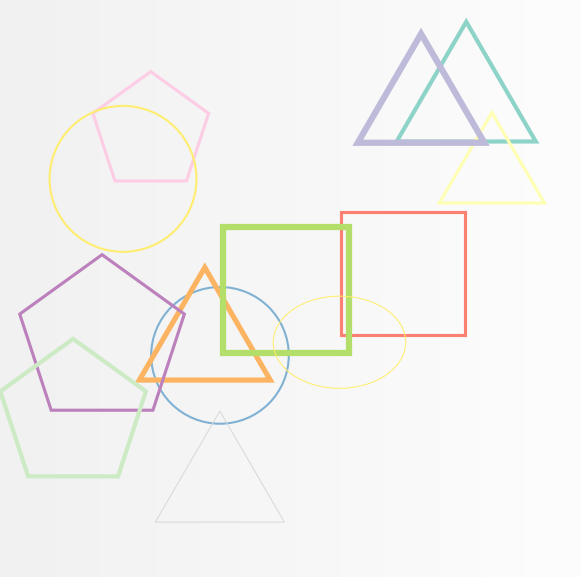[{"shape": "triangle", "thickness": 2, "radius": 0.69, "center": [0.802, 0.823]}, {"shape": "triangle", "thickness": 1.5, "radius": 0.52, "center": [0.846, 0.7]}, {"shape": "triangle", "thickness": 3, "radius": 0.63, "center": [0.724, 0.815]}, {"shape": "square", "thickness": 1.5, "radius": 0.53, "center": [0.693, 0.525]}, {"shape": "circle", "thickness": 1, "radius": 0.59, "center": [0.378, 0.384]}, {"shape": "triangle", "thickness": 2.5, "radius": 0.65, "center": [0.352, 0.406]}, {"shape": "square", "thickness": 3, "radius": 0.54, "center": [0.492, 0.497]}, {"shape": "pentagon", "thickness": 1.5, "radius": 0.52, "center": [0.259, 0.77]}, {"shape": "triangle", "thickness": 0.5, "radius": 0.64, "center": [0.378, 0.159]}, {"shape": "pentagon", "thickness": 1.5, "radius": 0.74, "center": [0.176, 0.409]}, {"shape": "pentagon", "thickness": 2, "radius": 0.66, "center": [0.126, 0.281]}, {"shape": "circle", "thickness": 1, "radius": 0.63, "center": [0.212, 0.689]}, {"shape": "oval", "thickness": 0.5, "radius": 0.57, "center": [0.584, 0.406]}]